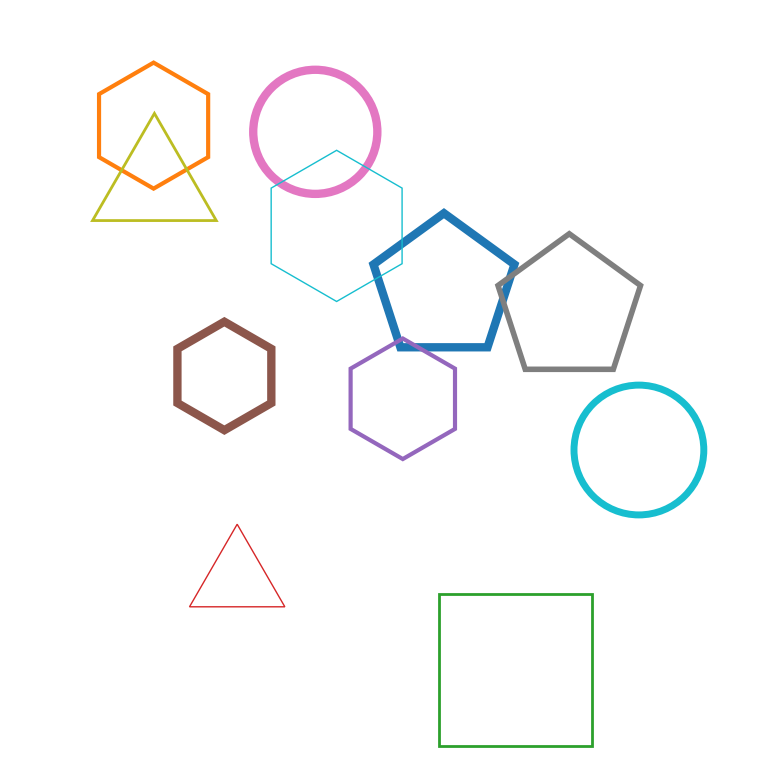[{"shape": "pentagon", "thickness": 3, "radius": 0.48, "center": [0.577, 0.627]}, {"shape": "hexagon", "thickness": 1.5, "radius": 0.41, "center": [0.199, 0.837]}, {"shape": "square", "thickness": 1, "radius": 0.5, "center": [0.669, 0.13]}, {"shape": "triangle", "thickness": 0.5, "radius": 0.36, "center": [0.308, 0.248]}, {"shape": "hexagon", "thickness": 1.5, "radius": 0.39, "center": [0.523, 0.482]}, {"shape": "hexagon", "thickness": 3, "radius": 0.35, "center": [0.291, 0.512]}, {"shape": "circle", "thickness": 3, "radius": 0.4, "center": [0.409, 0.829]}, {"shape": "pentagon", "thickness": 2, "radius": 0.49, "center": [0.739, 0.599]}, {"shape": "triangle", "thickness": 1, "radius": 0.46, "center": [0.201, 0.76]}, {"shape": "hexagon", "thickness": 0.5, "radius": 0.49, "center": [0.437, 0.707]}, {"shape": "circle", "thickness": 2.5, "radius": 0.42, "center": [0.83, 0.416]}]